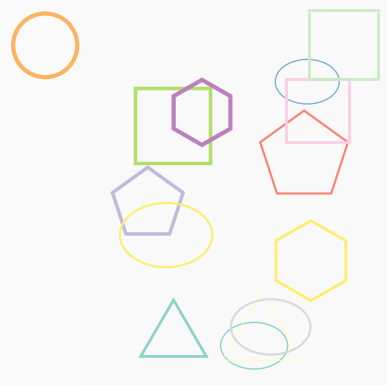[{"shape": "oval", "thickness": 1, "radius": 0.43, "center": [0.656, 0.102]}, {"shape": "triangle", "thickness": 2, "radius": 0.49, "center": [0.448, 0.123]}, {"shape": "triangle", "thickness": 0.5, "radius": 0.6, "center": [0.675, 0.122]}, {"shape": "pentagon", "thickness": 2.5, "radius": 0.48, "center": [0.381, 0.47]}, {"shape": "pentagon", "thickness": 1.5, "radius": 0.6, "center": [0.785, 0.594]}, {"shape": "oval", "thickness": 1, "radius": 0.41, "center": [0.793, 0.788]}, {"shape": "circle", "thickness": 3, "radius": 0.41, "center": [0.117, 0.882]}, {"shape": "square", "thickness": 2.5, "radius": 0.49, "center": [0.445, 0.673]}, {"shape": "square", "thickness": 2, "radius": 0.41, "center": [0.819, 0.712]}, {"shape": "oval", "thickness": 1.5, "radius": 0.51, "center": [0.699, 0.151]}, {"shape": "hexagon", "thickness": 3, "radius": 0.42, "center": [0.521, 0.708]}, {"shape": "square", "thickness": 2, "radius": 0.44, "center": [0.886, 0.885]}, {"shape": "hexagon", "thickness": 2, "radius": 0.52, "center": [0.802, 0.323]}, {"shape": "oval", "thickness": 1.5, "radius": 0.6, "center": [0.429, 0.389]}]